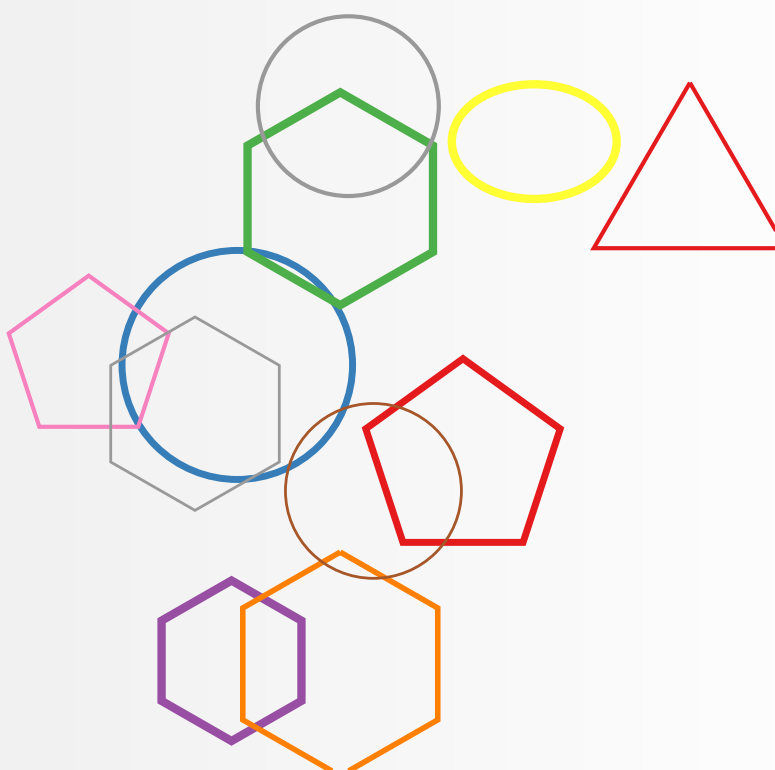[{"shape": "pentagon", "thickness": 2.5, "radius": 0.66, "center": [0.597, 0.402]}, {"shape": "triangle", "thickness": 1.5, "radius": 0.72, "center": [0.89, 0.749]}, {"shape": "circle", "thickness": 2.5, "radius": 0.74, "center": [0.306, 0.526]}, {"shape": "hexagon", "thickness": 3, "radius": 0.69, "center": [0.439, 0.742]}, {"shape": "hexagon", "thickness": 3, "radius": 0.52, "center": [0.299, 0.142]}, {"shape": "hexagon", "thickness": 2, "radius": 0.73, "center": [0.439, 0.138]}, {"shape": "oval", "thickness": 3, "radius": 0.53, "center": [0.689, 0.816]}, {"shape": "circle", "thickness": 1, "radius": 0.57, "center": [0.482, 0.362]}, {"shape": "pentagon", "thickness": 1.5, "radius": 0.54, "center": [0.114, 0.533]}, {"shape": "circle", "thickness": 1.5, "radius": 0.58, "center": [0.449, 0.862]}, {"shape": "hexagon", "thickness": 1, "radius": 0.63, "center": [0.252, 0.463]}]